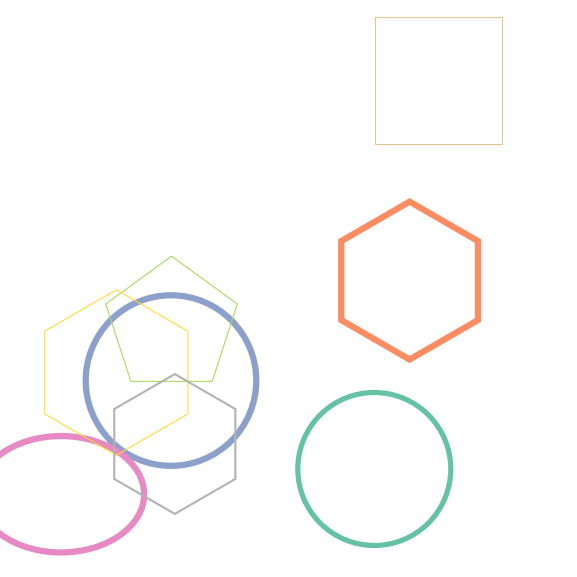[{"shape": "circle", "thickness": 2.5, "radius": 0.66, "center": [0.648, 0.187]}, {"shape": "hexagon", "thickness": 3, "radius": 0.68, "center": [0.709, 0.513]}, {"shape": "circle", "thickness": 3, "radius": 0.74, "center": [0.296, 0.34]}, {"shape": "oval", "thickness": 3, "radius": 0.72, "center": [0.106, 0.143]}, {"shape": "pentagon", "thickness": 0.5, "radius": 0.6, "center": [0.297, 0.436]}, {"shape": "hexagon", "thickness": 0.5, "radius": 0.72, "center": [0.201, 0.354]}, {"shape": "square", "thickness": 0.5, "radius": 0.55, "center": [0.759, 0.859]}, {"shape": "hexagon", "thickness": 1, "radius": 0.61, "center": [0.303, 0.23]}]